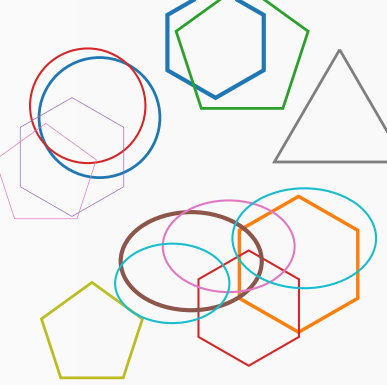[{"shape": "hexagon", "thickness": 3, "radius": 0.72, "center": [0.556, 0.889]}, {"shape": "circle", "thickness": 2, "radius": 0.78, "center": [0.257, 0.695]}, {"shape": "hexagon", "thickness": 2.5, "radius": 0.88, "center": [0.771, 0.313]}, {"shape": "pentagon", "thickness": 2, "radius": 0.9, "center": [0.625, 0.863]}, {"shape": "hexagon", "thickness": 1.5, "radius": 0.75, "center": [0.642, 0.2]}, {"shape": "circle", "thickness": 1.5, "radius": 0.74, "center": [0.226, 0.725]}, {"shape": "hexagon", "thickness": 0.5, "radius": 0.77, "center": [0.186, 0.592]}, {"shape": "oval", "thickness": 3, "radius": 0.91, "center": [0.493, 0.322]}, {"shape": "oval", "thickness": 1.5, "radius": 0.85, "center": [0.59, 0.36]}, {"shape": "pentagon", "thickness": 0.5, "radius": 0.68, "center": [0.118, 0.543]}, {"shape": "triangle", "thickness": 2, "radius": 0.97, "center": [0.877, 0.677]}, {"shape": "pentagon", "thickness": 2, "radius": 0.69, "center": [0.237, 0.129]}, {"shape": "oval", "thickness": 1.5, "radius": 0.93, "center": [0.785, 0.381]}, {"shape": "oval", "thickness": 1.5, "radius": 0.74, "center": [0.445, 0.264]}]